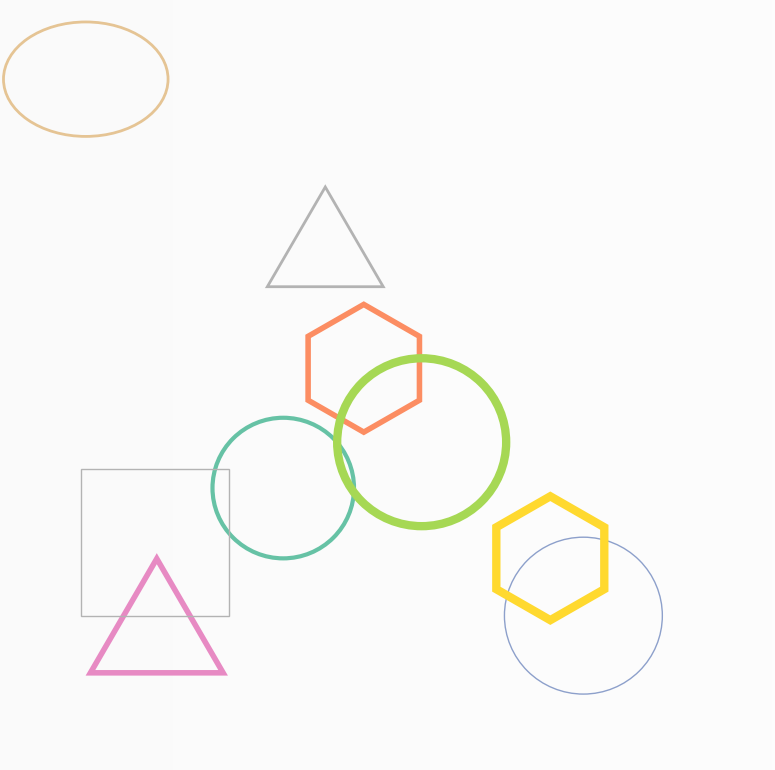[{"shape": "circle", "thickness": 1.5, "radius": 0.46, "center": [0.365, 0.366]}, {"shape": "hexagon", "thickness": 2, "radius": 0.41, "center": [0.469, 0.522]}, {"shape": "circle", "thickness": 0.5, "radius": 0.51, "center": [0.753, 0.2]}, {"shape": "triangle", "thickness": 2, "radius": 0.49, "center": [0.202, 0.176]}, {"shape": "circle", "thickness": 3, "radius": 0.55, "center": [0.544, 0.426]}, {"shape": "hexagon", "thickness": 3, "radius": 0.4, "center": [0.71, 0.275]}, {"shape": "oval", "thickness": 1, "radius": 0.53, "center": [0.111, 0.897]}, {"shape": "square", "thickness": 0.5, "radius": 0.48, "center": [0.2, 0.295]}, {"shape": "triangle", "thickness": 1, "radius": 0.43, "center": [0.42, 0.671]}]